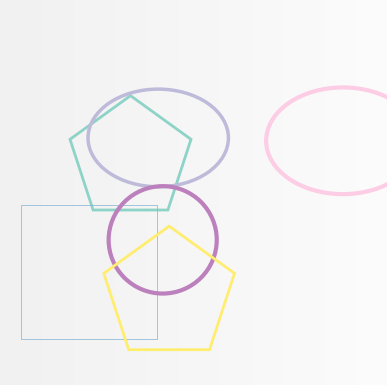[{"shape": "pentagon", "thickness": 2, "radius": 0.82, "center": [0.337, 0.587]}, {"shape": "oval", "thickness": 2.5, "radius": 0.91, "center": [0.408, 0.642]}, {"shape": "square", "thickness": 0.5, "radius": 0.87, "center": [0.229, 0.294]}, {"shape": "oval", "thickness": 3, "radius": 0.99, "center": [0.885, 0.634]}, {"shape": "circle", "thickness": 3, "radius": 0.7, "center": [0.42, 0.377]}, {"shape": "pentagon", "thickness": 2, "radius": 0.89, "center": [0.437, 0.235]}]